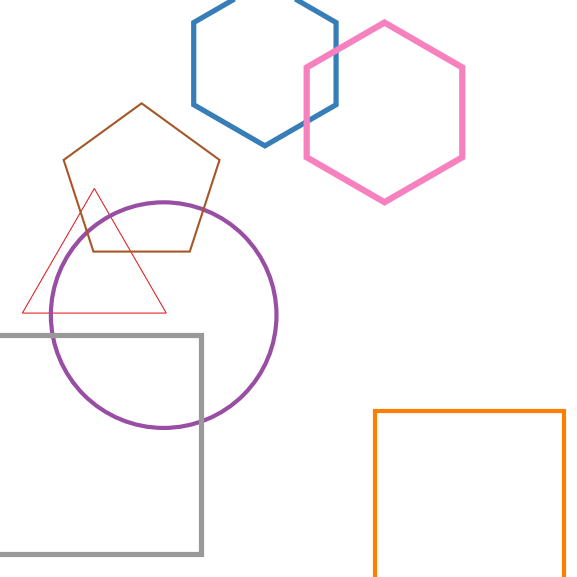[{"shape": "triangle", "thickness": 0.5, "radius": 0.72, "center": [0.163, 0.529]}, {"shape": "hexagon", "thickness": 2.5, "radius": 0.71, "center": [0.459, 0.889]}, {"shape": "circle", "thickness": 2, "radius": 0.98, "center": [0.283, 0.453]}, {"shape": "square", "thickness": 2, "radius": 0.82, "center": [0.813, 0.125]}, {"shape": "pentagon", "thickness": 1, "radius": 0.71, "center": [0.245, 0.678]}, {"shape": "hexagon", "thickness": 3, "radius": 0.78, "center": [0.666, 0.805]}, {"shape": "square", "thickness": 2.5, "radius": 0.95, "center": [0.158, 0.229]}]